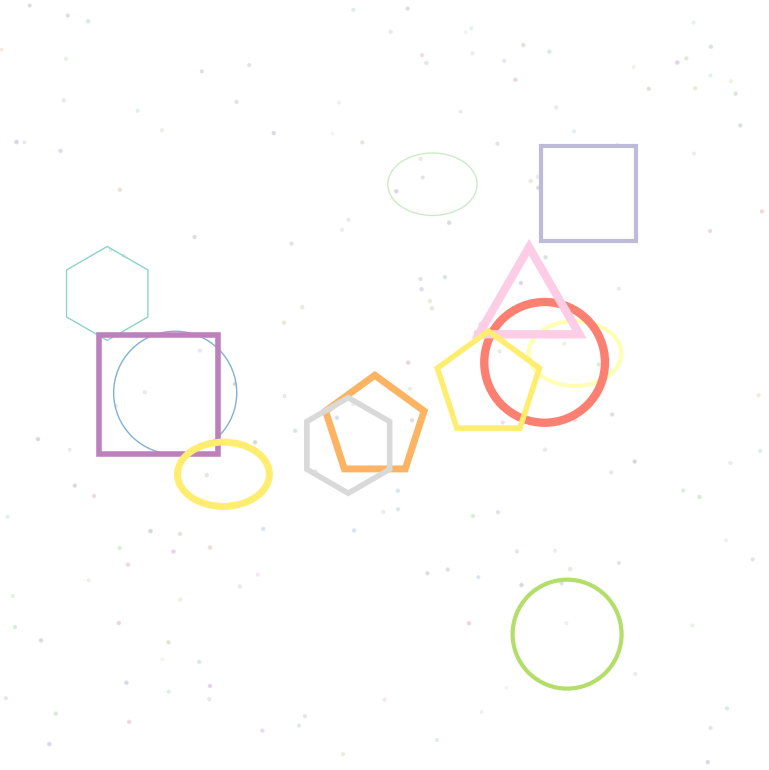[{"shape": "hexagon", "thickness": 0.5, "radius": 0.31, "center": [0.139, 0.619]}, {"shape": "oval", "thickness": 1.5, "radius": 0.3, "center": [0.747, 0.541]}, {"shape": "square", "thickness": 1.5, "radius": 0.31, "center": [0.764, 0.748]}, {"shape": "circle", "thickness": 3, "radius": 0.39, "center": [0.707, 0.529]}, {"shape": "circle", "thickness": 0.5, "radius": 0.4, "center": [0.228, 0.49]}, {"shape": "pentagon", "thickness": 2.5, "radius": 0.34, "center": [0.487, 0.445]}, {"shape": "circle", "thickness": 1.5, "radius": 0.35, "center": [0.736, 0.176]}, {"shape": "triangle", "thickness": 3, "radius": 0.38, "center": [0.687, 0.604]}, {"shape": "hexagon", "thickness": 2, "radius": 0.31, "center": [0.452, 0.422]}, {"shape": "square", "thickness": 2, "radius": 0.39, "center": [0.206, 0.488]}, {"shape": "oval", "thickness": 0.5, "radius": 0.29, "center": [0.562, 0.761]}, {"shape": "pentagon", "thickness": 2, "radius": 0.35, "center": [0.634, 0.5]}, {"shape": "oval", "thickness": 2.5, "radius": 0.3, "center": [0.29, 0.384]}]